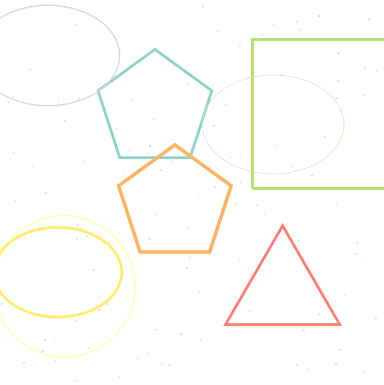[{"shape": "pentagon", "thickness": 2, "radius": 0.78, "center": [0.402, 0.716]}, {"shape": "circle", "thickness": 1, "radius": 0.92, "center": [0.167, 0.256]}, {"shape": "triangle", "thickness": 2, "radius": 0.86, "center": [0.734, 0.243]}, {"shape": "pentagon", "thickness": 2.5, "radius": 0.77, "center": [0.454, 0.47]}, {"shape": "square", "thickness": 2, "radius": 0.97, "center": [0.85, 0.705]}, {"shape": "oval", "thickness": 1, "radius": 0.93, "center": [0.124, 0.856]}, {"shape": "oval", "thickness": 0.5, "radius": 0.92, "center": [0.71, 0.677]}, {"shape": "oval", "thickness": 2, "radius": 0.83, "center": [0.15, 0.293]}]